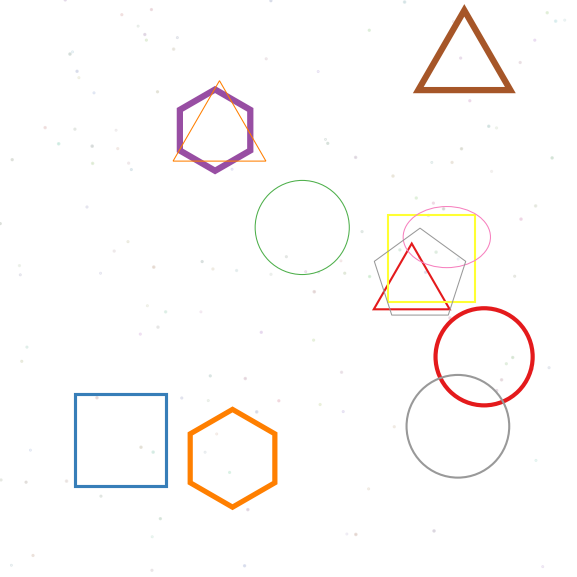[{"shape": "triangle", "thickness": 1, "radius": 0.38, "center": [0.713, 0.501]}, {"shape": "circle", "thickness": 2, "radius": 0.42, "center": [0.838, 0.381]}, {"shape": "square", "thickness": 1.5, "radius": 0.4, "center": [0.209, 0.237]}, {"shape": "circle", "thickness": 0.5, "radius": 0.41, "center": [0.523, 0.605]}, {"shape": "hexagon", "thickness": 3, "radius": 0.35, "center": [0.372, 0.774]}, {"shape": "hexagon", "thickness": 2.5, "radius": 0.42, "center": [0.403, 0.206]}, {"shape": "triangle", "thickness": 0.5, "radius": 0.46, "center": [0.38, 0.767]}, {"shape": "square", "thickness": 1, "radius": 0.37, "center": [0.747, 0.551]}, {"shape": "triangle", "thickness": 3, "radius": 0.46, "center": [0.804, 0.889]}, {"shape": "oval", "thickness": 0.5, "radius": 0.38, "center": [0.774, 0.589]}, {"shape": "circle", "thickness": 1, "radius": 0.44, "center": [0.793, 0.261]}, {"shape": "pentagon", "thickness": 0.5, "radius": 0.42, "center": [0.727, 0.521]}]